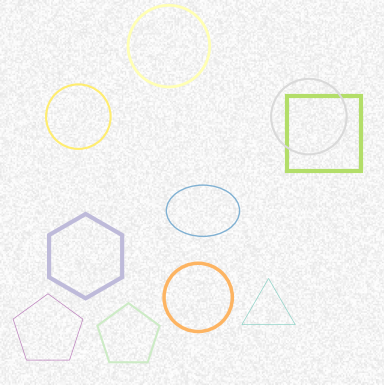[{"shape": "triangle", "thickness": 0.5, "radius": 0.4, "center": [0.698, 0.197]}, {"shape": "circle", "thickness": 2, "radius": 0.53, "center": [0.439, 0.88]}, {"shape": "hexagon", "thickness": 3, "radius": 0.55, "center": [0.222, 0.335]}, {"shape": "oval", "thickness": 1, "radius": 0.48, "center": [0.527, 0.453]}, {"shape": "circle", "thickness": 2.5, "radius": 0.44, "center": [0.515, 0.228]}, {"shape": "square", "thickness": 3, "radius": 0.49, "center": [0.842, 0.653]}, {"shape": "circle", "thickness": 1.5, "radius": 0.49, "center": [0.802, 0.697]}, {"shape": "pentagon", "thickness": 0.5, "radius": 0.48, "center": [0.125, 0.142]}, {"shape": "pentagon", "thickness": 1.5, "radius": 0.42, "center": [0.334, 0.128]}, {"shape": "circle", "thickness": 1.5, "radius": 0.42, "center": [0.203, 0.697]}]